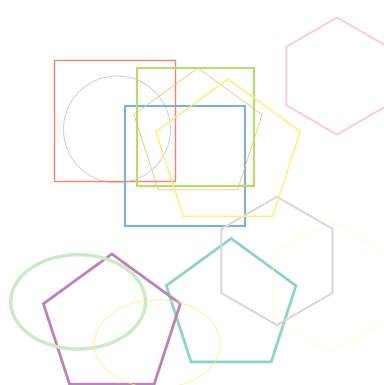[{"shape": "pentagon", "thickness": 2, "radius": 0.89, "center": [0.6, 0.203]}, {"shape": "hexagon", "thickness": 0.5, "radius": 0.85, "center": [0.858, 0.256]}, {"shape": "circle", "thickness": 0.5, "radius": 0.69, "center": [0.304, 0.664]}, {"shape": "square", "thickness": 1, "radius": 0.78, "center": [0.297, 0.687]}, {"shape": "square", "thickness": 1.5, "radius": 0.78, "center": [0.48, 0.569]}, {"shape": "pentagon", "thickness": 0.5, "radius": 0.87, "center": [0.514, 0.648]}, {"shape": "square", "thickness": 1.5, "radius": 0.76, "center": [0.507, 0.671]}, {"shape": "hexagon", "thickness": 1.5, "radius": 0.76, "center": [0.875, 0.803]}, {"shape": "hexagon", "thickness": 1.5, "radius": 0.83, "center": [0.719, 0.322]}, {"shape": "pentagon", "thickness": 2, "radius": 0.93, "center": [0.291, 0.153]}, {"shape": "oval", "thickness": 2.5, "radius": 0.87, "center": [0.203, 0.216]}, {"shape": "pentagon", "thickness": 1, "radius": 0.99, "center": [0.592, 0.597]}, {"shape": "oval", "thickness": 0.5, "radius": 0.82, "center": [0.409, 0.107]}]